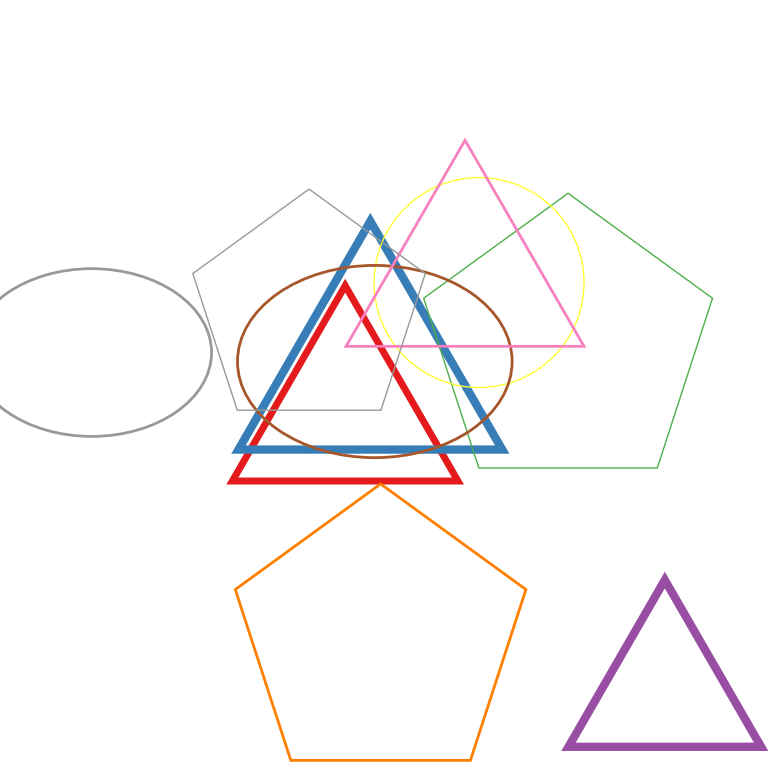[{"shape": "triangle", "thickness": 2.5, "radius": 0.85, "center": [0.448, 0.46]}, {"shape": "triangle", "thickness": 3, "radius": 0.99, "center": [0.481, 0.515]}, {"shape": "pentagon", "thickness": 0.5, "radius": 0.99, "center": [0.738, 0.552]}, {"shape": "triangle", "thickness": 3, "radius": 0.72, "center": [0.863, 0.102]}, {"shape": "pentagon", "thickness": 1, "radius": 0.99, "center": [0.494, 0.173]}, {"shape": "circle", "thickness": 0.5, "radius": 0.68, "center": [0.622, 0.633]}, {"shape": "oval", "thickness": 1, "radius": 0.89, "center": [0.487, 0.53]}, {"shape": "triangle", "thickness": 1, "radius": 0.89, "center": [0.604, 0.639]}, {"shape": "oval", "thickness": 1, "radius": 0.78, "center": [0.119, 0.542]}, {"shape": "pentagon", "thickness": 0.5, "radius": 0.79, "center": [0.401, 0.596]}]